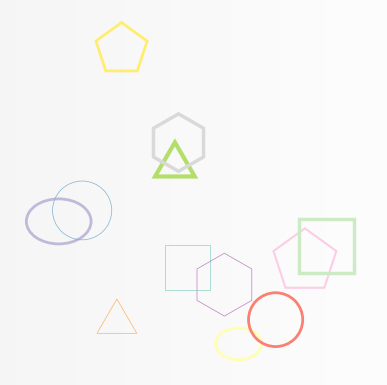[{"shape": "square", "thickness": 0.5, "radius": 0.29, "center": [0.484, 0.305]}, {"shape": "oval", "thickness": 2, "radius": 0.29, "center": [0.616, 0.107]}, {"shape": "oval", "thickness": 2, "radius": 0.42, "center": [0.152, 0.425]}, {"shape": "circle", "thickness": 2, "radius": 0.35, "center": [0.711, 0.17]}, {"shape": "circle", "thickness": 0.5, "radius": 0.38, "center": [0.212, 0.453]}, {"shape": "triangle", "thickness": 0.5, "radius": 0.3, "center": [0.302, 0.164]}, {"shape": "triangle", "thickness": 3, "radius": 0.3, "center": [0.451, 0.571]}, {"shape": "pentagon", "thickness": 1.5, "radius": 0.43, "center": [0.787, 0.322]}, {"shape": "hexagon", "thickness": 2.5, "radius": 0.37, "center": [0.461, 0.63]}, {"shape": "hexagon", "thickness": 0.5, "radius": 0.41, "center": [0.579, 0.261]}, {"shape": "square", "thickness": 2.5, "radius": 0.35, "center": [0.843, 0.362]}, {"shape": "pentagon", "thickness": 2, "radius": 0.35, "center": [0.314, 0.872]}]